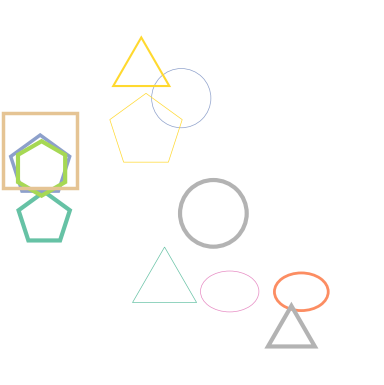[{"shape": "triangle", "thickness": 0.5, "radius": 0.48, "center": [0.427, 0.262]}, {"shape": "pentagon", "thickness": 3, "radius": 0.35, "center": [0.115, 0.432]}, {"shape": "oval", "thickness": 2, "radius": 0.35, "center": [0.783, 0.242]}, {"shape": "pentagon", "thickness": 2.5, "radius": 0.4, "center": [0.104, 0.569]}, {"shape": "circle", "thickness": 0.5, "radius": 0.38, "center": [0.471, 0.745]}, {"shape": "oval", "thickness": 0.5, "radius": 0.38, "center": [0.597, 0.243]}, {"shape": "hexagon", "thickness": 3, "radius": 0.35, "center": [0.108, 0.562]}, {"shape": "triangle", "thickness": 1.5, "radius": 0.42, "center": [0.367, 0.819]}, {"shape": "pentagon", "thickness": 0.5, "radius": 0.49, "center": [0.379, 0.659]}, {"shape": "square", "thickness": 2.5, "radius": 0.48, "center": [0.103, 0.609]}, {"shape": "triangle", "thickness": 3, "radius": 0.35, "center": [0.757, 0.135]}, {"shape": "circle", "thickness": 3, "radius": 0.43, "center": [0.554, 0.446]}]